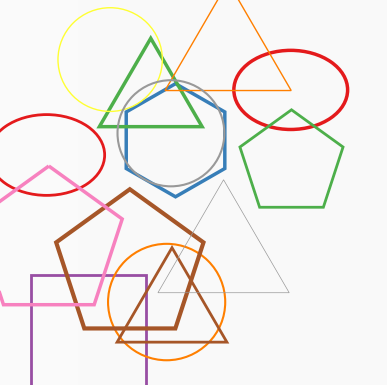[{"shape": "oval", "thickness": 2, "radius": 0.75, "center": [0.12, 0.597]}, {"shape": "oval", "thickness": 2.5, "radius": 0.73, "center": [0.75, 0.766]}, {"shape": "hexagon", "thickness": 2.5, "radius": 0.73, "center": [0.453, 0.636]}, {"shape": "pentagon", "thickness": 2, "radius": 0.7, "center": [0.752, 0.575]}, {"shape": "triangle", "thickness": 2.5, "radius": 0.77, "center": [0.389, 0.748]}, {"shape": "square", "thickness": 2, "radius": 0.74, "center": [0.229, 0.136]}, {"shape": "triangle", "thickness": 1, "radius": 0.94, "center": [0.589, 0.859]}, {"shape": "circle", "thickness": 1.5, "radius": 0.76, "center": [0.43, 0.215]}, {"shape": "circle", "thickness": 1, "radius": 0.67, "center": [0.284, 0.845]}, {"shape": "pentagon", "thickness": 3, "radius": 1.0, "center": [0.335, 0.309]}, {"shape": "triangle", "thickness": 2, "radius": 0.82, "center": [0.444, 0.193]}, {"shape": "pentagon", "thickness": 2.5, "radius": 1.0, "center": [0.126, 0.37]}, {"shape": "triangle", "thickness": 0.5, "radius": 0.98, "center": [0.577, 0.337]}, {"shape": "circle", "thickness": 1.5, "radius": 0.69, "center": [0.441, 0.654]}]